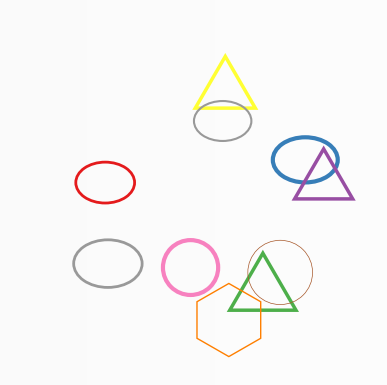[{"shape": "oval", "thickness": 2, "radius": 0.38, "center": [0.271, 0.526]}, {"shape": "oval", "thickness": 3, "radius": 0.42, "center": [0.788, 0.585]}, {"shape": "triangle", "thickness": 2.5, "radius": 0.49, "center": [0.678, 0.244]}, {"shape": "triangle", "thickness": 2.5, "radius": 0.43, "center": [0.835, 0.527]}, {"shape": "hexagon", "thickness": 1, "radius": 0.47, "center": [0.591, 0.169]}, {"shape": "triangle", "thickness": 2.5, "radius": 0.45, "center": [0.581, 0.764]}, {"shape": "circle", "thickness": 0.5, "radius": 0.42, "center": [0.723, 0.292]}, {"shape": "circle", "thickness": 3, "radius": 0.36, "center": [0.492, 0.305]}, {"shape": "oval", "thickness": 2, "radius": 0.44, "center": [0.278, 0.315]}, {"shape": "oval", "thickness": 1.5, "radius": 0.37, "center": [0.575, 0.686]}]